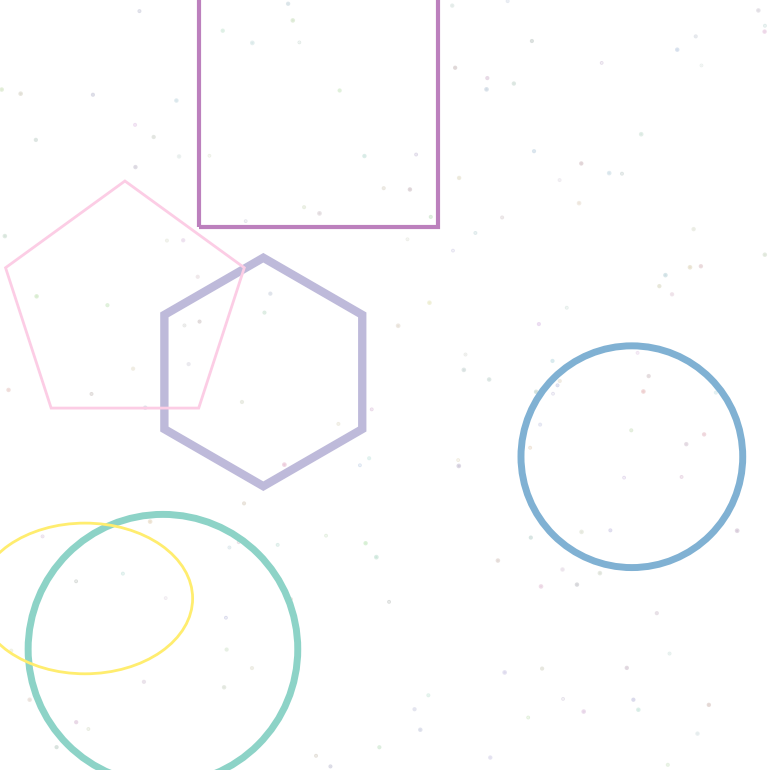[{"shape": "circle", "thickness": 2.5, "radius": 0.88, "center": [0.212, 0.157]}, {"shape": "hexagon", "thickness": 3, "radius": 0.74, "center": [0.342, 0.517]}, {"shape": "circle", "thickness": 2.5, "radius": 0.72, "center": [0.821, 0.407]}, {"shape": "pentagon", "thickness": 1, "radius": 0.82, "center": [0.162, 0.602]}, {"shape": "square", "thickness": 1.5, "radius": 0.78, "center": [0.414, 0.86]}, {"shape": "oval", "thickness": 1, "radius": 0.7, "center": [0.11, 0.223]}]